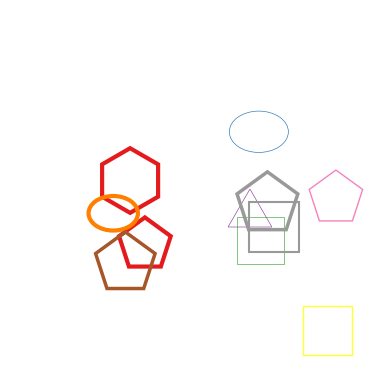[{"shape": "pentagon", "thickness": 3, "radius": 0.35, "center": [0.376, 0.365]}, {"shape": "hexagon", "thickness": 3, "radius": 0.42, "center": [0.338, 0.531]}, {"shape": "oval", "thickness": 0.5, "radius": 0.38, "center": [0.672, 0.658]}, {"shape": "square", "thickness": 0.5, "radius": 0.3, "center": [0.676, 0.375]}, {"shape": "triangle", "thickness": 0.5, "radius": 0.33, "center": [0.649, 0.443]}, {"shape": "oval", "thickness": 3, "radius": 0.32, "center": [0.294, 0.446]}, {"shape": "square", "thickness": 1, "radius": 0.32, "center": [0.851, 0.141]}, {"shape": "pentagon", "thickness": 2.5, "radius": 0.41, "center": [0.326, 0.316]}, {"shape": "pentagon", "thickness": 1, "radius": 0.36, "center": [0.873, 0.485]}, {"shape": "pentagon", "thickness": 2.5, "radius": 0.41, "center": [0.695, 0.471]}, {"shape": "square", "thickness": 1.5, "radius": 0.32, "center": [0.711, 0.41]}]